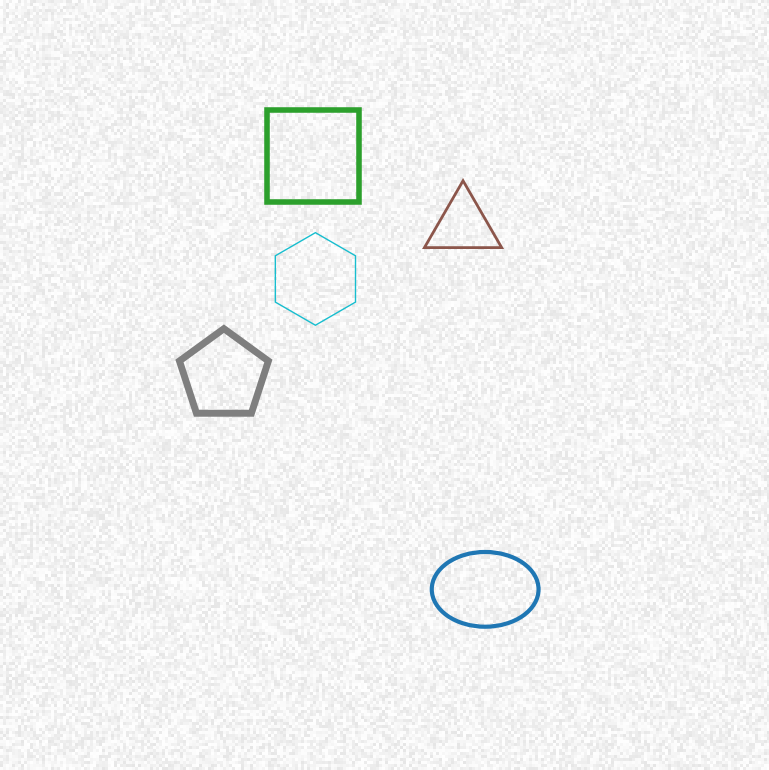[{"shape": "oval", "thickness": 1.5, "radius": 0.35, "center": [0.63, 0.235]}, {"shape": "square", "thickness": 2, "radius": 0.3, "center": [0.406, 0.797]}, {"shape": "triangle", "thickness": 1, "radius": 0.29, "center": [0.601, 0.707]}, {"shape": "pentagon", "thickness": 2.5, "radius": 0.3, "center": [0.291, 0.512]}, {"shape": "hexagon", "thickness": 0.5, "radius": 0.3, "center": [0.41, 0.638]}]